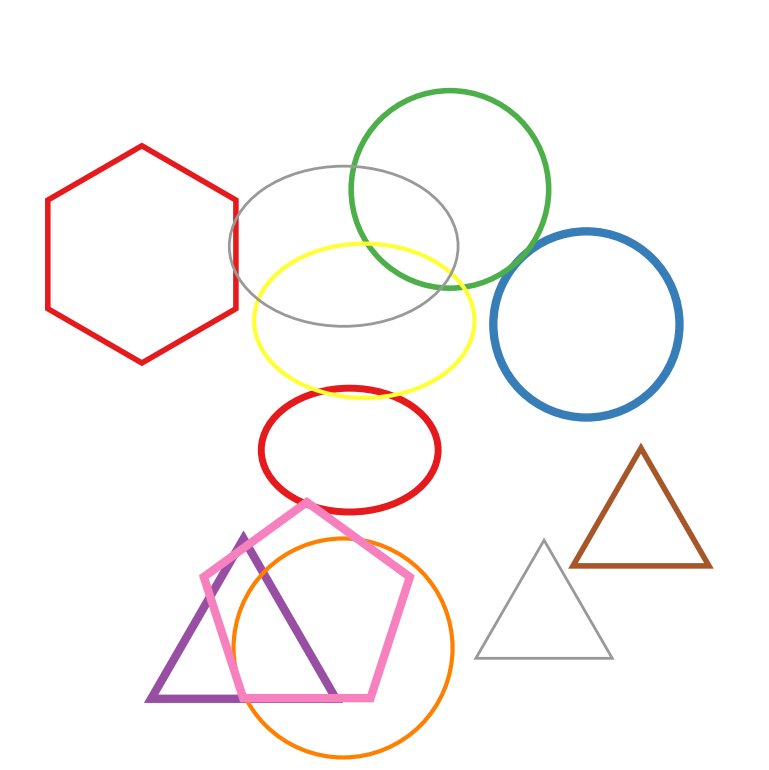[{"shape": "hexagon", "thickness": 2, "radius": 0.71, "center": [0.184, 0.67]}, {"shape": "oval", "thickness": 2.5, "radius": 0.57, "center": [0.454, 0.415]}, {"shape": "circle", "thickness": 3, "radius": 0.6, "center": [0.762, 0.579]}, {"shape": "circle", "thickness": 2, "radius": 0.64, "center": [0.584, 0.754]}, {"shape": "triangle", "thickness": 3, "radius": 0.69, "center": [0.316, 0.162]}, {"shape": "circle", "thickness": 1.5, "radius": 0.71, "center": [0.446, 0.158]}, {"shape": "oval", "thickness": 1.5, "radius": 0.72, "center": [0.473, 0.583]}, {"shape": "triangle", "thickness": 2, "radius": 0.51, "center": [0.832, 0.316]}, {"shape": "pentagon", "thickness": 3, "radius": 0.7, "center": [0.398, 0.207]}, {"shape": "triangle", "thickness": 1, "radius": 0.51, "center": [0.707, 0.196]}, {"shape": "oval", "thickness": 1, "radius": 0.74, "center": [0.446, 0.68]}]